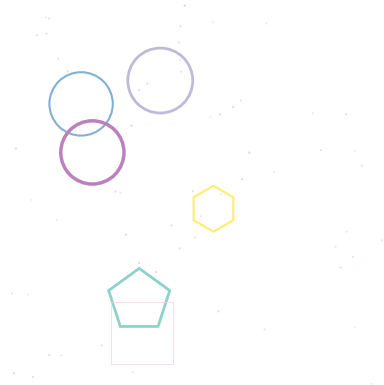[{"shape": "pentagon", "thickness": 2, "radius": 0.42, "center": [0.362, 0.22]}, {"shape": "circle", "thickness": 2, "radius": 0.42, "center": [0.416, 0.791]}, {"shape": "circle", "thickness": 1.5, "radius": 0.41, "center": [0.211, 0.73]}, {"shape": "square", "thickness": 0.5, "radius": 0.4, "center": [0.369, 0.136]}, {"shape": "circle", "thickness": 2.5, "radius": 0.41, "center": [0.24, 0.604]}, {"shape": "hexagon", "thickness": 1.5, "radius": 0.3, "center": [0.555, 0.458]}]